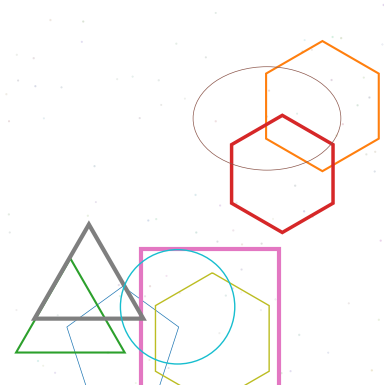[{"shape": "pentagon", "thickness": 0.5, "radius": 0.76, "center": [0.319, 0.103]}, {"shape": "hexagon", "thickness": 1.5, "radius": 0.84, "center": [0.837, 0.724]}, {"shape": "triangle", "thickness": 1.5, "radius": 0.81, "center": [0.183, 0.166]}, {"shape": "hexagon", "thickness": 2.5, "radius": 0.76, "center": [0.733, 0.548]}, {"shape": "oval", "thickness": 0.5, "radius": 0.96, "center": [0.693, 0.692]}, {"shape": "square", "thickness": 3, "radius": 0.9, "center": [0.546, 0.173]}, {"shape": "triangle", "thickness": 3, "radius": 0.82, "center": [0.231, 0.254]}, {"shape": "hexagon", "thickness": 1, "radius": 0.85, "center": [0.551, 0.121]}, {"shape": "circle", "thickness": 1, "radius": 0.74, "center": [0.461, 0.203]}]